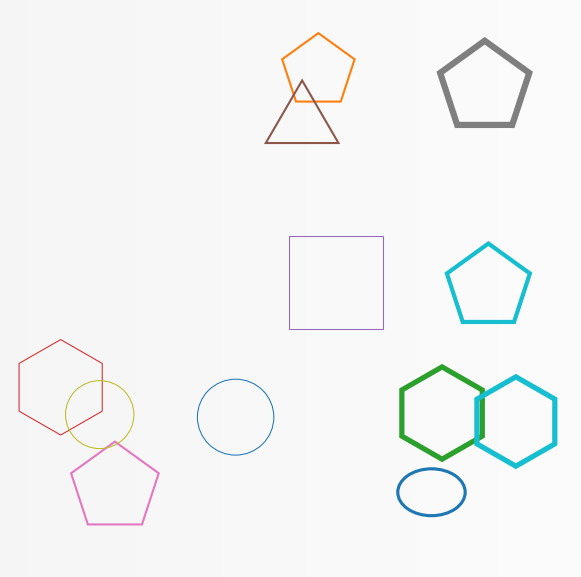[{"shape": "circle", "thickness": 0.5, "radius": 0.33, "center": [0.405, 0.277]}, {"shape": "oval", "thickness": 1.5, "radius": 0.29, "center": [0.742, 0.147]}, {"shape": "pentagon", "thickness": 1, "radius": 0.33, "center": [0.548, 0.876]}, {"shape": "hexagon", "thickness": 2.5, "radius": 0.4, "center": [0.761, 0.284]}, {"shape": "hexagon", "thickness": 0.5, "radius": 0.41, "center": [0.104, 0.328]}, {"shape": "square", "thickness": 0.5, "radius": 0.41, "center": [0.578, 0.51]}, {"shape": "triangle", "thickness": 1, "radius": 0.36, "center": [0.52, 0.788]}, {"shape": "pentagon", "thickness": 1, "radius": 0.4, "center": [0.198, 0.155]}, {"shape": "pentagon", "thickness": 3, "radius": 0.4, "center": [0.834, 0.848]}, {"shape": "circle", "thickness": 0.5, "radius": 0.29, "center": [0.172, 0.281]}, {"shape": "pentagon", "thickness": 2, "radius": 0.38, "center": [0.84, 0.502]}, {"shape": "hexagon", "thickness": 2.5, "radius": 0.39, "center": [0.888, 0.269]}]